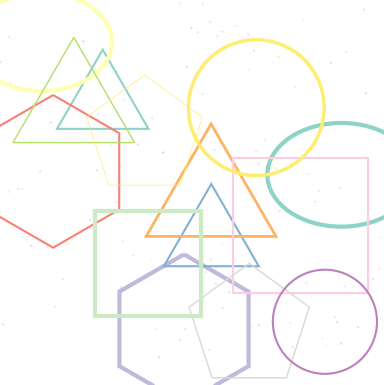[{"shape": "oval", "thickness": 3, "radius": 0.96, "center": [0.887, 0.546]}, {"shape": "triangle", "thickness": 1.5, "radius": 0.69, "center": [0.267, 0.734]}, {"shape": "oval", "thickness": 3, "radius": 0.91, "center": [0.109, 0.891]}, {"shape": "hexagon", "thickness": 3, "radius": 0.97, "center": [0.478, 0.146]}, {"shape": "hexagon", "thickness": 1.5, "radius": 0.99, "center": [0.138, 0.555]}, {"shape": "triangle", "thickness": 1.5, "radius": 0.71, "center": [0.549, 0.38]}, {"shape": "triangle", "thickness": 2, "radius": 0.97, "center": [0.548, 0.483]}, {"shape": "triangle", "thickness": 1, "radius": 0.91, "center": [0.192, 0.721]}, {"shape": "square", "thickness": 1.5, "radius": 0.88, "center": [0.781, 0.414]}, {"shape": "pentagon", "thickness": 1, "radius": 0.82, "center": [0.647, 0.152]}, {"shape": "circle", "thickness": 1.5, "radius": 0.68, "center": [0.844, 0.164]}, {"shape": "square", "thickness": 3, "radius": 0.69, "center": [0.385, 0.315]}, {"shape": "pentagon", "thickness": 0.5, "radius": 0.79, "center": [0.375, 0.647]}, {"shape": "circle", "thickness": 2.5, "radius": 0.88, "center": [0.666, 0.72]}]